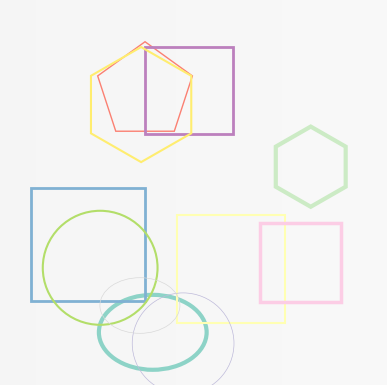[{"shape": "oval", "thickness": 3, "radius": 0.7, "center": [0.394, 0.137]}, {"shape": "square", "thickness": 1.5, "radius": 0.7, "center": [0.596, 0.302]}, {"shape": "circle", "thickness": 0.5, "radius": 0.66, "center": [0.473, 0.108]}, {"shape": "pentagon", "thickness": 1, "radius": 0.64, "center": [0.374, 0.763]}, {"shape": "square", "thickness": 2, "radius": 0.74, "center": [0.228, 0.365]}, {"shape": "circle", "thickness": 1.5, "radius": 0.74, "center": [0.258, 0.304]}, {"shape": "square", "thickness": 2.5, "radius": 0.52, "center": [0.775, 0.318]}, {"shape": "oval", "thickness": 0.5, "radius": 0.52, "center": [0.361, 0.206]}, {"shape": "square", "thickness": 2, "radius": 0.57, "center": [0.488, 0.765]}, {"shape": "hexagon", "thickness": 3, "radius": 0.52, "center": [0.802, 0.567]}, {"shape": "hexagon", "thickness": 1.5, "radius": 0.75, "center": [0.364, 0.728]}]